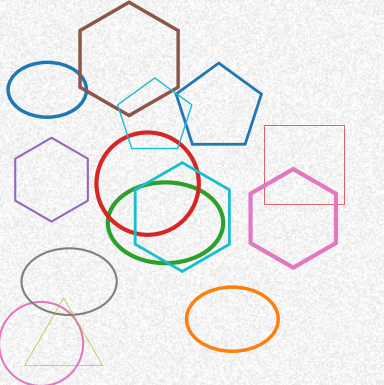[{"shape": "oval", "thickness": 2.5, "radius": 0.51, "center": [0.123, 0.767]}, {"shape": "pentagon", "thickness": 2, "radius": 0.58, "center": [0.568, 0.72]}, {"shape": "oval", "thickness": 2.5, "radius": 0.6, "center": [0.604, 0.171]}, {"shape": "oval", "thickness": 3, "radius": 0.75, "center": [0.43, 0.421]}, {"shape": "square", "thickness": 0.5, "radius": 0.52, "center": [0.79, 0.573]}, {"shape": "circle", "thickness": 3, "radius": 0.66, "center": [0.383, 0.523]}, {"shape": "hexagon", "thickness": 1.5, "radius": 0.54, "center": [0.134, 0.533]}, {"shape": "hexagon", "thickness": 2.5, "radius": 0.74, "center": [0.335, 0.847]}, {"shape": "circle", "thickness": 1.5, "radius": 0.55, "center": [0.107, 0.107]}, {"shape": "hexagon", "thickness": 3, "radius": 0.64, "center": [0.762, 0.433]}, {"shape": "oval", "thickness": 1.5, "radius": 0.62, "center": [0.18, 0.268]}, {"shape": "triangle", "thickness": 0.5, "radius": 0.59, "center": [0.165, 0.109]}, {"shape": "hexagon", "thickness": 2, "radius": 0.71, "center": [0.474, 0.436]}, {"shape": "pentagon", "thickness": 1, "radius": 0.51, "center": [0.402, 0.696]}]